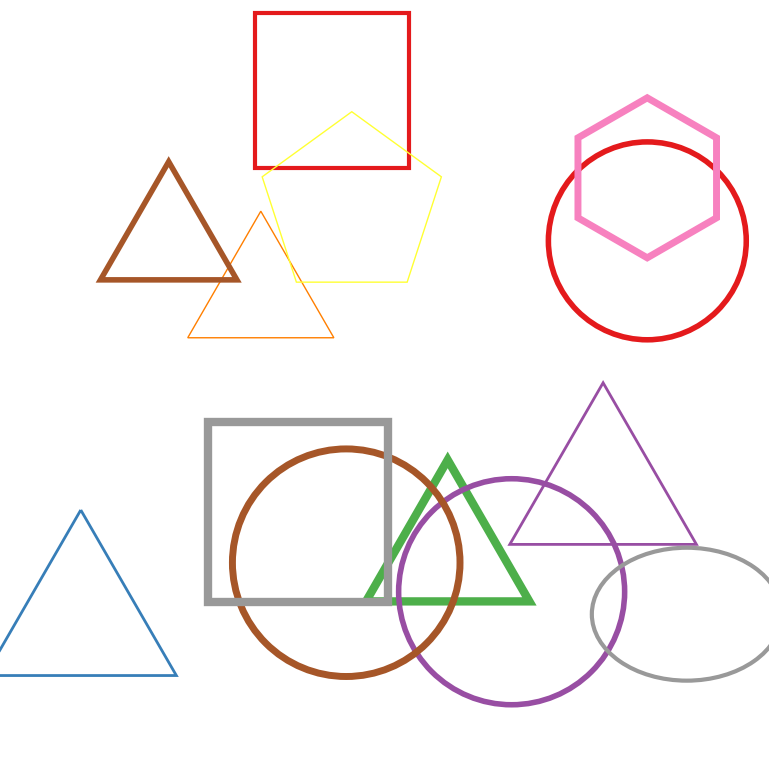[{"shape": "square", "thickness": 1.5, "radius": 0.5, "center": [0.431, 0.882]}, {"shape": "circle", "thickness": 2, "radius": 0.64, "center": [0.841, 0.687]}, {"shape": "triangle", "thickness": 1, "radius": 0.72, "center": [0.105, 0.194]}, {"shape": "triangle", "thickness": 3, "radius": 0.61, "center": [0.581, 0.28]}, {"shape": "circle", "thickness": 2, "radius": 0.73, "center": [0.664, 0.232]}, {"shape": "triangle", "thickness": 1, "radius": 0.7, "center": [0.783, 0.363]}, {"shape": "triangle", "thickness": 0.5, "radius": 0.55, "center": [0.339, 0.616]}, {"shape": "pentagon", "thickness": 0.5, "radius": 0.61, "center": [0.457, 0.733]}, {"shape": "triangle", "thickness": 2, "radius": 0.51, "center": [0.219, 0.688]}, {"shape": "circle", "thickness": 2.5, "radius": 0.74, "center": [0.45, 0.269]}, {"shape": "hexagon", "thickness": 2.5, "radius": 0.52, "center": [0.841, 0.769]}, {"shape": "square", "thickness": 3, "radius": 0.58, "center": [0.387, 0.335]}, {"shape": "oval", "thickness": 1.5, "radius": 0.62, "center": [0.892, 0.202]}]